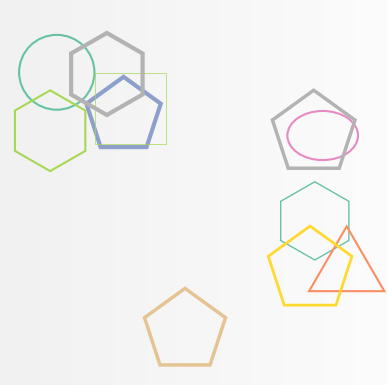[{"shape": "circle", "thickness": 1.5, "radius": 0.49, "center": [0.147, 0.812]}, {"shape": "hexagon", "thickness": 1, "radius": 0.51, "center": [0.812, 0.426]}, {"shape": "triangle", "thickness": 1.5, "radius": 0.56, "center": [0.895, 0.3]}, {"shape": "pentagon", "thickness": 3, "radius": 0.5, "center": [0.319, 0.7]}, {"shape": "oval", "thickness": 1.5, "radius": 0.46, "center": [0.833, 0.648]}, {"shape": "hexagon", "thickness": 1.5, "radius": 0.52, "center": [0.129, 0.66]}, {"shape": "square", "thickness": 0.5, "radius": 0.46, "center": [0.337, 0.719]}, {"shape": "pentagon", "thickness": 2, "radius": 0.57, "center": [0.8, 0.299]}, {"shape": "pentagon", "thickness": 2.5, "radius": 0.55, "center": [0.477, 0.141]}, {"shape": "hexagon", "thickness": 3, "radius": 0.53, "center": [0.276, 0.808]}, {"shape": "pentagon", "thickness": 2.5, "radius": 0.56, "center": [0.81, 0.654]}]